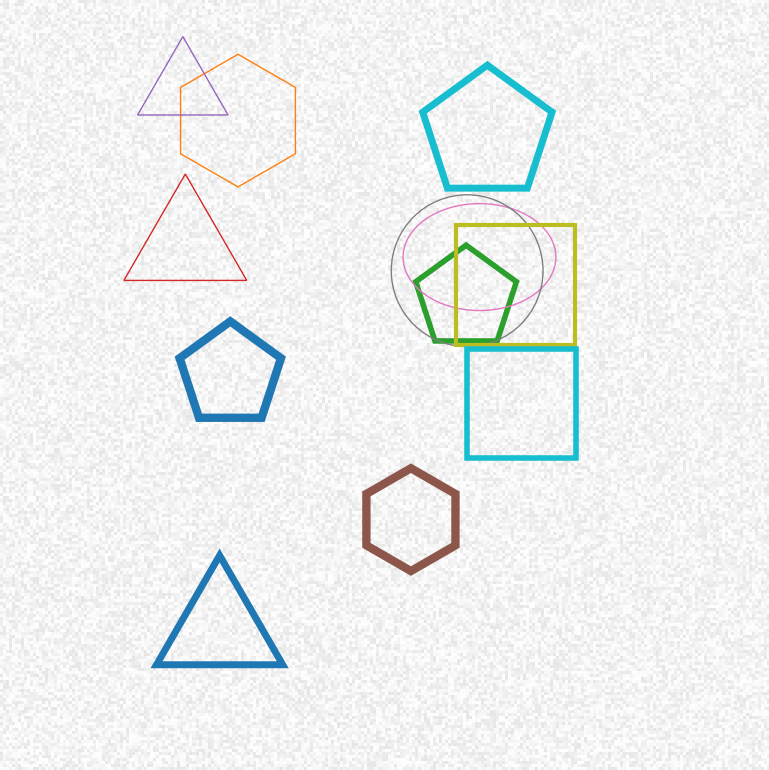[{"shape": "pentagon", "thickness": 3, "radius": 0.35, "center": [0.299, 0.513]}, {"shape": "triangle", "thickness": 2.5, "radius": 0.47, "center": [0.285, 0.184]}, {"shape": "hexagon", "thickness": 0.5, "radius": 0.43, "center": [0.309, 0.843]}, {"shape": "pentagon", "thickness": 2, "radius": 0.34, "center": [0.605, 0.613]}, {"shape": "triangle", "thickness": 0.5, "radius": 0.46, "center": [0.241, 0.682]}, {"shape": "triangle", "thickness": 0.5, "radius": 0.34, "center": [0.237, 0.885]}, {"shape": "hexagon", "thickness": 3, "radius": 0.33, "center": [0.534, 0.325]}, {"shape": "oval", "thickness": 0.5, "radius": 0.5, "center": [0.623, 0.666]}, {"shape": "circle", "thickness": 0.5, "radius": 0.49, "center": [0.607, 0.648]}, {"shape": "square", "thickness": 1.5, "radius": 0.39, "center": [0.67, 0.63]}, {"shape": "square", "thickness": 2, "radius": 0.36, "center": [0.677, 0.476]}, {"shape": "pentagon", "thickness": 2.5, "radius": 0.44, "center": [0.633, 0.827]}]